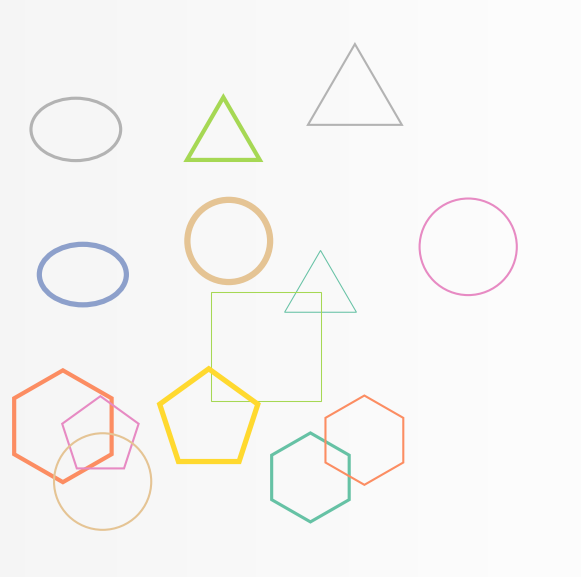[{"shape": "hexagon", "thickness": 1.5, "radius": 0.39, "center": [0.534, 0.172]}, {"shape": "triangle", "thickness": 0.5, "radius": 0.36, "center": [0.551, 0.494]}, {"shape": "hexagon", "thickness": 2, "radius": 0.48, "center": [0.108, 0.261]}, {"shape": "hexagon", "thickness": 1, "radius": 0.39, "center": [0.627, 0.237]}, {"shape": "oval", "thickness": 2.5, "radius": 0.37, "center": [0.143, 0.524]}, {"shape": "pentagon", "thickness": 1, "radius": 0.35, "center": [0.173, 0.244]}, {"shape": "circle", "thickness": 1, "radius": 0.42, "center": [0.805, 0.572]}, {"shape": "triangle", "thickness": 2, "radius": 0.36, "center": [0.384, 0.758]}, {"shape": "square", "thickness": 0.5, "radius": 0.47, "center": [0.458, 0.399]}, {"shape": "pentagon", "thickness": 2.5, "radius": 0.44, "center": [0.359, 0.272]}, {"shape": "circle", "thickness": 1, "radius": 0.42, "center": [0.177, 0.165]}, {"shape": "circle", "thickness": 3, "radius": 0.36, "center": [0.394, 0.582]}, {"shape": "oval", "thickness": 1.5, "radius": 0.39, "center": [0.13, 0.775]}, {"shape": "triangle", "thickness": 1, "radius": 0.47, "center": [0.611, 0.83]}]